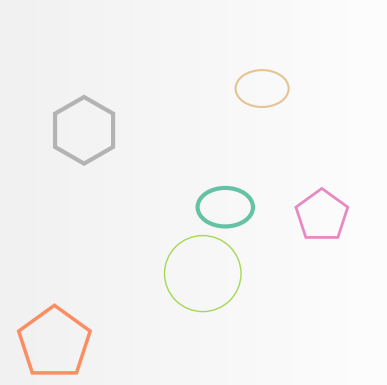[{"shape": "oval", "thickness": 3, "radius": 0.36, "center": [0.581, 0.462]}, {"shape": "pentagon", "thickness": 2.5, "radius": 0.48, "center": [0.14, 0.11]}, {"shape": "pentagon", "thickness": 2, "radius": 0.35, "center": [0.831, 0.44]}, {"shape": "circle", "thickness": 1, "radius": 0.49, "center": [0.523, 0.289]}, {"shape": "oval", "thickness": 1.5, "radius": 0.34, "center": [0.676, 0.77]}, {"shape": "hexagon", "thickness": 3, "radius": 0.43, "center": [0.217, 0.662]}]